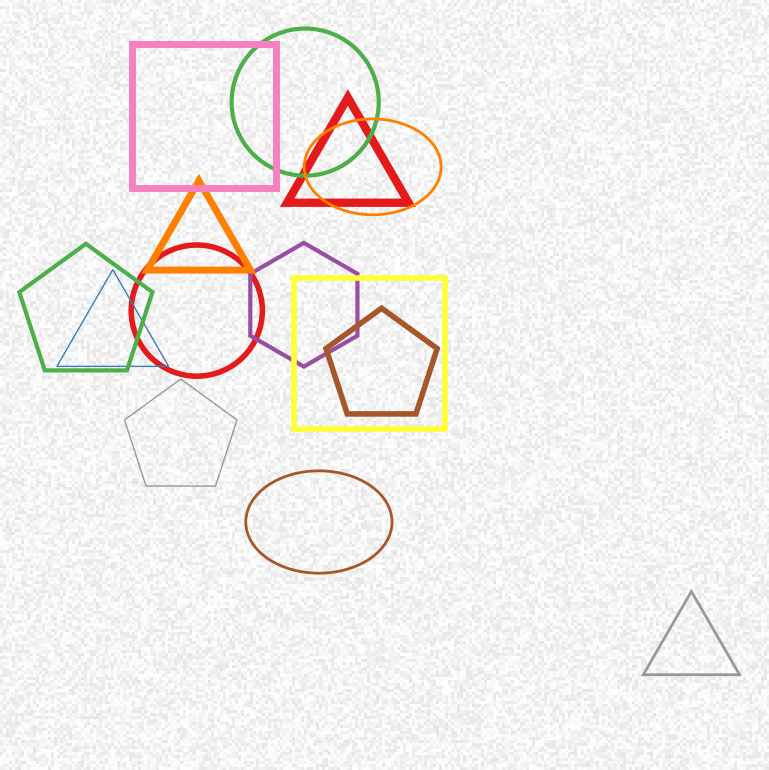[{"shape": "triangle", "thickness": 3, "radius": 0.46, "center": [0.452, 0.782]}, {"shape": "circle", "thickness": 2, "radius": 0.43, "center": [0.256, 0.597]}, {"shape": "triangle", "thickness": 0.5, "radius": 0.42, "center": [0.146, 0.566]}, {"shape": "circle", "thickness": 1.5, "radius": 0.48, "center": [0.396, 0.867]}, {"shape": "pentagon", "thickness": 1.5, "radius": 0.45, "center": [0.112, 0.593]}, {"shape": "hexagon", "thickness": 1.5, "radius": 0.4, "center": [0.395, 0.604]}, {"shape": "oval", "thickness": 1, "radius": 0.44, "center": [0.484, 0.783]}, {"shape": "triangle", "thickness": 2.5, "radius": 0.39, "center": [0.258, 0.688]}, {"shape": "square", "thickness": 2, "radius": 0.49, "center": [0.48, 0.541]}, {"shape": "oval", "thickness": 1, "radius": 0.47, "center": [0.414, 0.322]}, {"shape": "pentagon", "thickness": 2, "radius": 0.38, "center": [0.496, 0.524]}, {"shape": "square", "thickness": 2.5, "radius": 0.47, "center": [0.265, 0.849]}, {"shape": "pentagon", "thickness": 0.5, "radius": 0.38, "center": [0.235, 0.431]}, {"shape": "triangle", "thickness": 1, "radius": 0.36, "center": [0.898, 0.16]}]